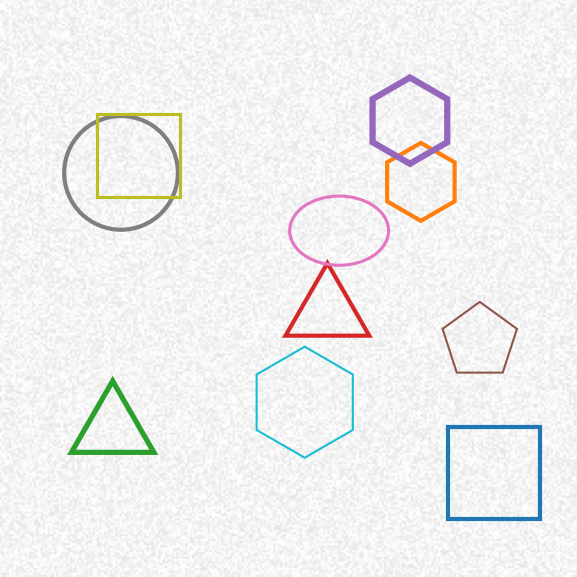[{"shape": "square", "thickness": 2, "radius": 0.4, "center": [0.855, 0.18]}, {"shape": "hexagon", "thickness": 2, "radius": 0.34, "center": [0.729, 0.684]}, {"shape": "triangle", "thickness": 2.5, "radius": 0.41, "center": [0.195, 0.257]}, {"shape": "triangle", "thickness": 2, "radius": 0.42, "center": [0.567, 0.46]}, {"shape": "hexagon", "thickness": 3, "radius": 0.37, "center": [0.71, 0.79]}, {"shape": "pentagon", "thickness": 1, "radius": 0.34, "center": [0.831, 0.409]}, {"shape": "oval", "thickness": 1.5, "radius": 0.43, "center": [0.587, 0.6]}, {"shape": "circle", "thickness": 2, "radius": 0.49, "center": [0.21, 0.7]}, {"shape": "square", "thickness": 1.5, "radius": 0.36, "center": [0.24, 0.731]}, {"shape": "hexagon", "thickness": 1, "radius": 0.48, "center": [0.528, 0.303]}]